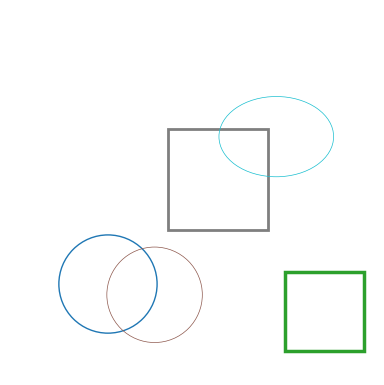[{"shape": "circle", "thickness": 1, "radius": 0.64, "center": [0.28, 0.262]}, {"shape": "square", "thickness": 2.5, "radius": 0.51, "center": [0.842, 0.191]}, {"shape": "circle", "thickness": 0.5, "radius": 0.62, "center": [0.402, 0.234]}, {"shape": "square", "thickness": 2, "radius": 0.65, "center": [0.567, 0.533]}, {"shape": "oval", "thickness": 0.5, "radius": 0.74, "center": [0.718, 0.645]}]